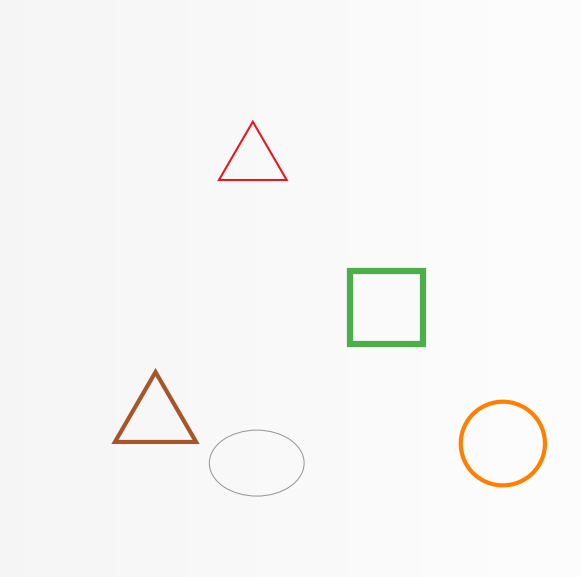[{"shape": "triangle", "thickness": 1, "radius": 0.34, "center": [0.435, 0.721]}, {"shape": "square", "thickness": 3, "radius": 0.31, "center": [0.664, 0.467]}, {"shape": "circle", "thickness": 2, "radius": 0.36, "center": [0.865, 0.231]}, {"shape": "triangle", "thickness": 2, "radius": 0.4, "center": [0.268, 0.274]}, {"shape": "oval", "thickness": 0.5, "radius": 0.41, "center": [0.442, 0.197]}]